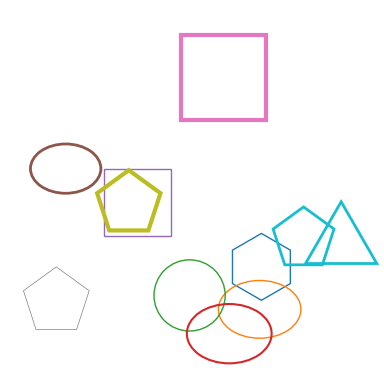[{"shape": "hexagon", "thickness": 1, "radius": 0.43, "center": [0.679, 0.307]}, {"shape": "oval", "thickness": 1, "radius": 0.54, "center": [0.674, 0.197]}, {"shape": "circle", "thickness": 1, "radius": 0.46, "center": [0.492, 0.233]}, {"shape": "oval", "thickness": 1.5, "radius": 0.55, "center": [0.595, 0.133]}, {"shape": "square", "thickness": 1, "radius": 0.44, "center": [0.356, 0.474]}, {"shape": "oval", "thickness": 2, "radius": 0.46, "center": [0.171, 0.562]}, {"shape": "square", "thickness": 3, "radius": 0.55, "center": [0.581, 0.798]}, {"shape": "pentagon", "thickness": 0.5, "radius": 0.45, "center": [0.146, 0.217]}, {"shape": "pentagon", "thickness": 3, "radius": 0.43, "center": [0.335, 0.471]}, {"shape": "triangle", "thickness": 2, "radius": 0.53, "center": [0.886, 0.369]}, {"shape": "pentagon", "thickness": 2, "radius": 0.42, "center": [0.789, 0.379]}]